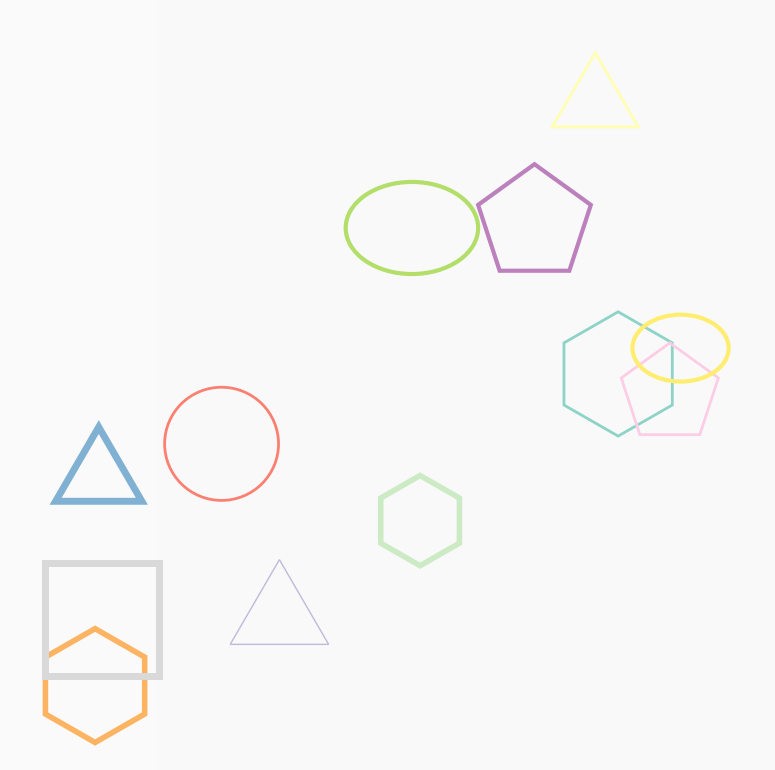[{"shape": "hexagon", "thickness": 1, "radius": 0.4, "center": [0.798, 0.514]}, {"shape": "triangle", "thickness": 1, "radius": 0.32, "center": [0.768, 0.867]}, {"shape": "triangle", "thickness": 0.5, "radius": 0.37, "center": [0.361, 0.2]}, {"shape": "circle", "thickness": 1, "radius": 0.37, "center": [0.286, 0.424]}, {"shape": "triangle", "thickness": 2.5, "radius": 0.32, "center": [0.127, 0.381]}, {"shape": "hexagon", "thickness": 2, "radius": 0.37, "center": [0.123, 0.11]}, {"shape": "oval", "thickness": 1.5, "radius": 0.43, "center": [0.532, 0.704]}, {"shape": "pentagon", "thickness": 1, "radius": 0.33, "center": [0.864, 0.489]}, {"shape": "square", "thickness": 2.5, "radius": 0.37, "center": [0.132, 0.196]}, {"shape": "pentagon", "thickness": 1.5, "radius": 0.38, "center": [0.69, 0.71]}, {"shape": "hexagon", "thickness": 2, "radius": 0.29, "center": [0.542, 0.324]}, {"shape": "oval", "thickness": 1.5, "radius": 0.31, "center": [0.878, 0.548]}]